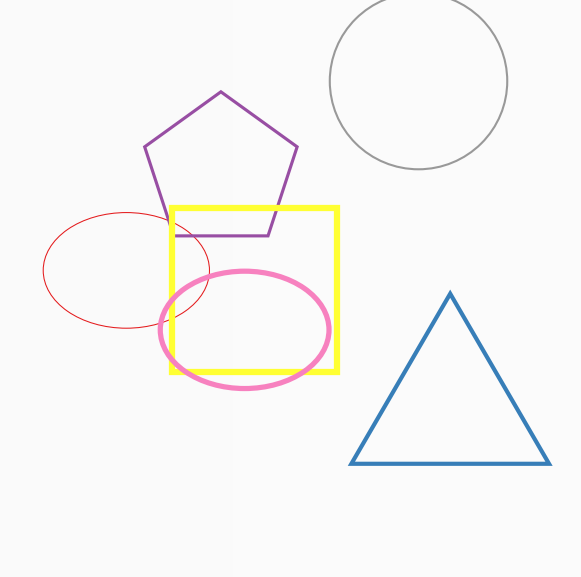[{"shape": "oval", "thickness": 0.5, "radius": 0.72, "center": [0.217, 0.531]}, {"shape": "triangle", "thickness": 2, "radius": 0.98, "center": [0.775, 0.294]}, {"shape": "pentagon", "thickness": 1.5, "radius": 0.69, "center": [0.38, 0.702]}, {"shape": "square", "thickness": 3, "radius": 0.71, "center": [0.438, 0.497]}, {"shape": "oval", "thickness": 2.5, "radius": 0.73, "center": [0.421, 0.428]}, {"shape": "circle", "thickness": 1, "radius": 0.76, "center": [0.72, 0.859]}]